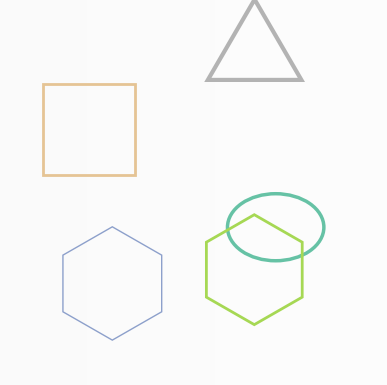[{"shape": "oval", "thickness": 2.5, "radius": 0.62, "center": [0.711, 0.41]}, {"shape": "hexagon", "thickness": 1, "radius": 0.74, "center": [0.29, 0.264]}, {"shape": "hexagon", "thickness": 2, "radius": 0.71, "center": [0.656, 0.3]}, {"shape": "square", "thickness": 2, "radius": 0.6, "center": [0.231, 0.664]}, {"shape": "triangle", "thickness": 3, "radius": 0.7, "center": [0.657, 0.862]}]